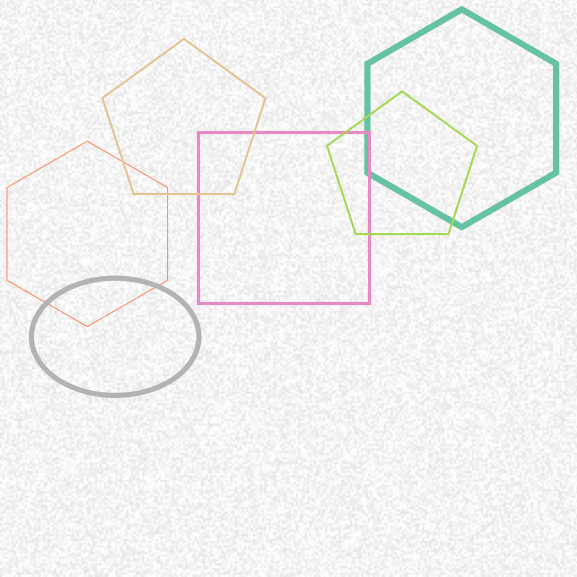[{"shape": "hexagon", "thickness": 3, "radius": 0.94, "center": [0.8, 0.794]}, {"shape": "hexagon", "thickness": 0.5, "radius": 0.8, "center": [0.151, 0.594]}, {"shape": "square", "thickness": 1.5, "radius": 0.74, "center": [0.491, 0.623]}, {"shape": "pentagon", "thickness": 1, "radius": 0.68, "center": [0.696, 0.704]}, {"shape": "pentagon", "thickness": 1, "radius": 0.74, "center": [0.319, 0.783]}, {"shape": "oval", "thickness": 2.5, "radius": 0.73, "center": [0.199, 0.416]}]